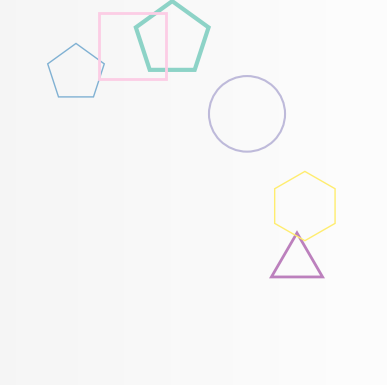[{"shape": "pentagon", "thickness": 3, "radius": 0.49, "center": [0.444, 0.898]}, {"shape": "circle", "thickness": 1.5, "radius": 0.49, "center": [0.637, 0.704]}, {"shape": "pentagon", "thickness": 1, "radius": 0.38, "center": [0.196, 0.81]}, {"shape": "square", "thickness": 2, "radius": 0.43, "center": [0.342, 0.88]}, {"shape": "triangle", "thickness": 2, "radius": 0.38, "center": [0.766, 0.319]}, {"shape": "hexagon", "thickness": 1, "radius": 0.45, "center": [0.787, 0.465]}]